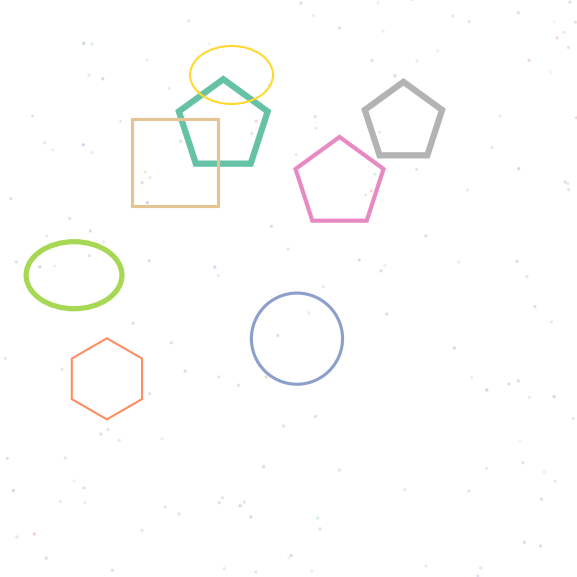[{"shape": "pentagon", "thickness": 3, "radius": 0.4, "center": [0.387, 0.781]}, {"shape": "hexagon", "thickness": 1, "radius": 0.35, "center": [0.185, 0.343]}, {"shape": "circle", "thickness": 1.5, "radius": 0.39, "center": [0.514, 0.413]}, {"shape": "pentagon", "thickness": 2, "radius": 0.4, "center": [0.588, 0.682]}, {"shape": "oval", "thickness": 2.5, "radius": 0.41, "center": [0.128, 0.523]}, {"shape": "oval", "thickness": 1, "radius": 0.36, "center": [0.401, 0.869]}, {"shape": "square", "thickness": 1.5, "radius": 0.38, "center": [0.303, 0.718]}, {"shape": "pentagon", "thickness": 3, "radius": 0.35, "center": [0.699, 0.787]}]